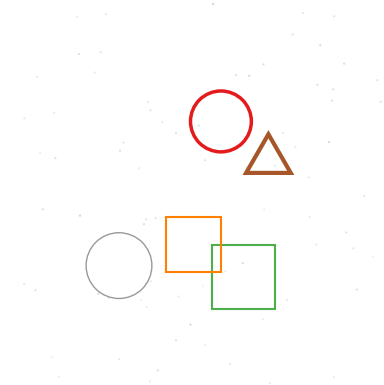[{"shape": "circle", "thickness": 2.5, "radius": 0.4, "center": [0.574, 0.685]}, {"shape": "square", "thickness": 1.5, "radius": 0.41, "center": [0.633, 0.28]}, {"shape": "square", "thickness": 1.5, "radius": 0.35, "center": [0.502, 0.365]}, {"shape": "triangle", "thickness": 3, "radius": 0.33, "center": [0.697, 0.584]}, {"shape": "circle", "thickness": 1, "radius": 0.43, "center": [0.309, 0.31]}]